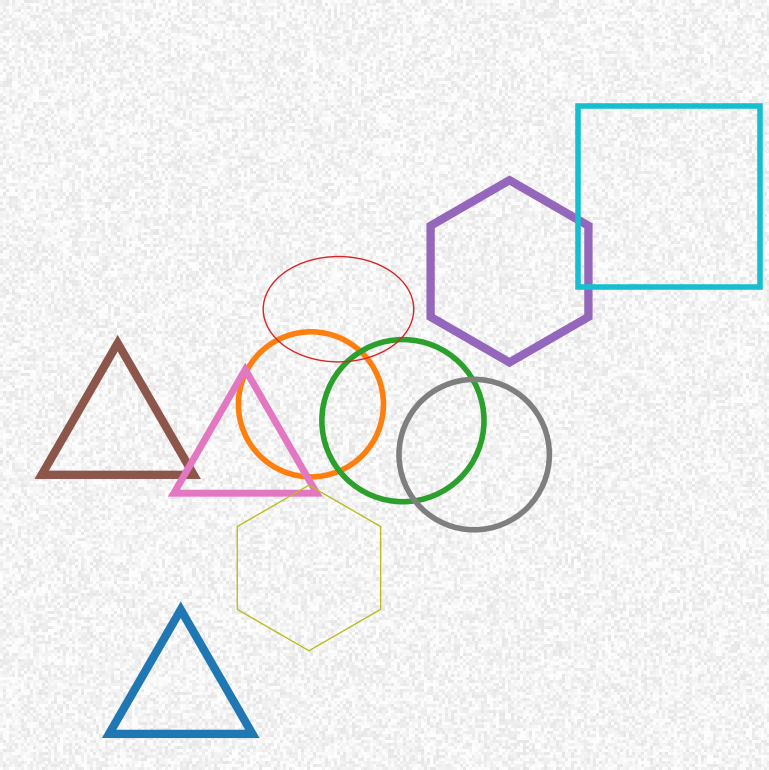[{"shape": "triangle", "thickness": 3, "radius": 0.54, "center": [0.235, 0.101]}, {"shape": "circle", "thickness": 2, "radius": 0.47, "center": [0.404, 0.475]}, {"shape": "circle", "thickness": 2, "radius": 0.53, "center": [0.523, 0.454]}, {"shape": "oval", "thickness": 0.5, "radius": 0.49, "center": [0.44, 0.598]}, {"shape": "hexagon", "thickness": 3, "radius": 0.59, "center": [0.662, 0.648]}, {"shape": "triangle", "thickness": 3, "radius": 0.57, "center": [0.153, 0.44]}, {"shape": "triangle", "thickness": 2.5, "radius": 0.54, "center": [0.319, 0.413]}, {"shape": "circle", "thickness": 2, "radius": 0.49, "center": [0.616, 0.41]}, {"shape": "hexagon", "thickness": 0.5, "radius": 0.54, "center": [0.401, 0.262]}, {"shape": "square", "thickness": 2, "radius": 0.59, "center": [0.869, 0.745]}]